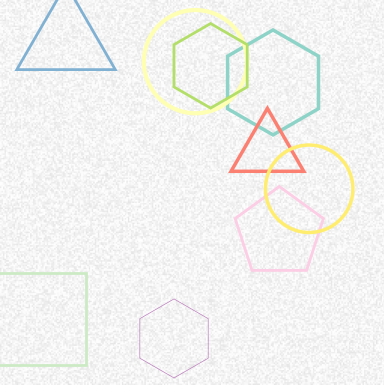[{"shape": "hexagon", "thickness": 2.5, "radius": 0.68, "center": [0.709, 0.786]}, {"shape": "circle", "thickness": 3, "radius": 0.67, "center": [0.508, 0.84]}, {"shape": "triangle", "thickness": 2.5, "radius": 0.54, "center": [0.695, 0.61]}, {"shape": "triangle", "thickness": 2, "radius": 0.74, "center": [0.172, 0.893]}, {"shape": "hexagon", "thickness": 2, "radius": 0.55, "center": [0.547, 0.829]}, {"shape": "pentagon", "thickness": 2, "radius": 0.6, "center": [0.725, 0.395]}, {"shape": "hexagon", "thickness": 0.5, "radius": 0.51, "center": [0.452, 0.121]}, {"shape": "square", "thickness": 2, "radius": 0.6, "center": [0.103, 0.171]}, {"shape": "circle", "thickness": 2.5, "radius": 0.57, "center": [0.803, 0.51]}]